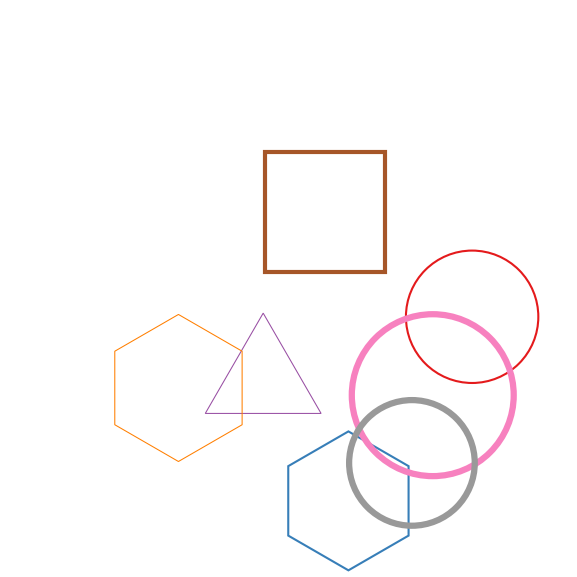[{"shape": "circle", "thickness": 1, "radius": 0.57, "center": [0.818, 0.451]}, {"shape": "hexagon", "thickness": 1, "radius": 0.6, "center": [0.603, 0.132]}, {"shape": "triangle", "thickness": 0.5, "radius": 0.58, "center": [0.456, 0.341]}, {"shape": "hexagon", "thickness": 0.5, "radius": 0.64, "center": [0.309, 0.327]}, {"shape": "square", "thickness": 2, "radius": 0.52, "center": [0.563, 0.633]}, {"shape": "circle", "thickness": 3, "radius": 0.7, "center": [0.749, 0.315]}, {"shape": "circle", "thickness": 3, "radius": 0.54, "center": [0.713, 0.198]}]